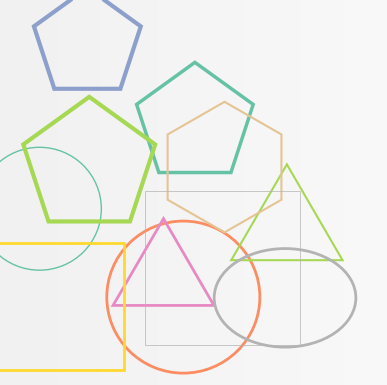[{"shape": "pentagon", "thickness": 2.5, "radius": 0.79, "center": [0.503, 0.68]}, {"shape": "circle", "thickness": 1, "radius": 0.8, "center": [0.102, 0.458]}, {"shape": "circle", "thickness": 2, "radius": 0.99, "center": [0.473, 0.228]}, {"shape": "pentagon", "thickness": 3, "radius": 0.72, "center": [0.225, 0.887]}, {"shape": "triangle", "thickness": 2, "radius": 0.75, "center": [0.422, 0.282]}, {"shape": "triangle", "thickness": 1.5, "radius": 0.83, "center": [0.74, 0.407]}, {"shape": "pentagon", "thickness": 3, "radius": 0.89, "center": [0.23, 0.57]}, {"shape": "square", "thickness": 2, "radius": 0.82, "center": [0.155, 0.204]}, {"shape": "hexagon", "thickness": 1.5, "radius": 0.85, "center": [0.579, 0.566]}, {"shape": "oval", "thickness": 2, "radius": 0.91, "center": [0.736, 0.226]}, {"shape": "square", "thickness": 0.5, "radius": 1.0, "center": [0.574, 0.303]}]